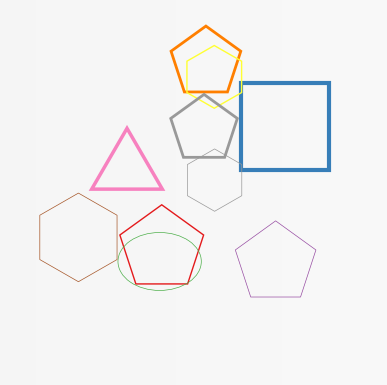[{"shape": "pentagon", "thickness": 1, "radius": 0.57, "center": [0.417, 0.354]}, {"shape": "square", "thickness": 3, "radius": 0.56, "center": [0.735, 0.671]}, {"shape": "oval", "thickness": 0.5, "radius": 0.54, "center": [0.412, 0.321]}, {"shape": "pentagon", "thickness": 0.5, "radius": 0.55, "center": [0.711, 0.317]}, {"shape": "pentagon", "thickness": 2, "radius": 0.47, "center": [0.531, 0.838]}, {"shape": "hexagon", "thickness": 1, "radius": 0.41, "center": [0.553, 0.8]}, {"shape": "hexagon", "thickness": 0.5, "radius": 0.58, "center": [0.202, 0.383]}, {"shape": "triangle", "thickness": 2.5, "radius": 0.53, "center": [0.328, 0.561]}, {"shape": "hexagon", "thickness": 0.5, "radius": 0.4, "center": [0.554, 0.532]}, {"shape": "pentagon", "thickness": 2, "radius": 0.45, "center": [0.527, 0.664]}]